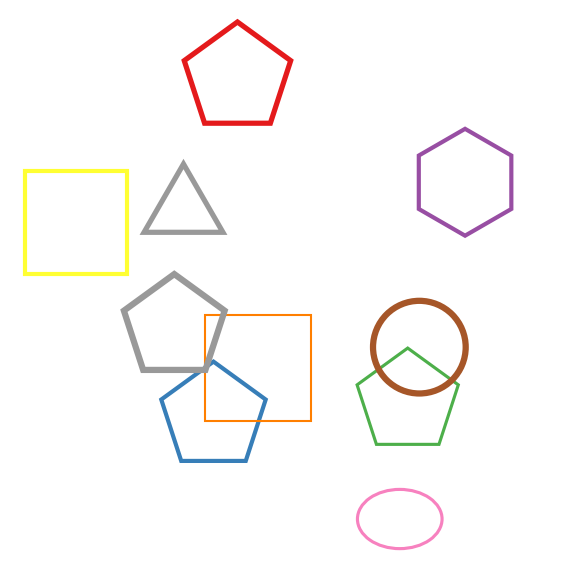[{"shape": "pentagon", "thickness": 2.5, "radius": 0.48, "center": [0.411, 0.864]}, {"shape": "pentagon", "thickness": 2, "radius": 0.48, "center": [0.37, 0.278]}, {"shape": "pentagon", "thickness": 1.5, "radius": 0.46, "center": [0.706, 0.304]}, {"shape": "hexagon", "thickness": 2, "radius": 0.46, "center": [0.805, 0.684]}, {"shape": "square", "thickness": 1, "radius": 0.46, "center": [0.447, 0.362]}, {"shape": "square", "thickness": 2, "radius": 0.44, "center": [0.132, 0.614]}, {"shape": "circle", "thickness": 3, "radius": 0.4, "center": [0.726, 0.398]}, {"shape": "oval", "thickness": 1.5, "radius": 0.37, "center": [0.692, 0.1]}, {"shape": "triangle", "thickness": 2.5, "radius": 0.39, "center": [0.318, 0.636]}, {"shape": "pentagon", "thickness": 3, "radius": 0.46, "center": [0.302, 0.433]}]